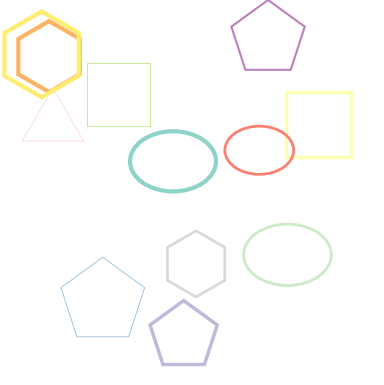[{"shape": "oval", "thickness": 3, "radius": 0.56, "center": [0.449, 0.581]}, {"shape": "square", "thickness": 2.5, "radius": 0.42, "center": [0.827, 0.677]}, {"shape": "pentagon", "thickness": 2.5, "radius": 0.46, "center": [0.477, 0.127]}, {"shape": "oval", "thickness": 2, "radius": 0.45, "center": [0.673, 0.61]}, {"shape": "pentagon", "thickness": 0.5, "radius": 0.57, "center": [0.267, 0.217]}, {"shape": "hexagon", "thickness": 3, "radius": 0.46, "center": [0.127, 0.853]}, {"shape": "square", "thickness": 0.5, "radius": 0.41, "center": [0.307, 0.754]}, {"shape": "triangle", "thickness": 0.5, "radius": 0.46, "center": [0.137, 0.679]}, {"shape": "hexagon", "thickness": 2, "radius": 0.43, "center": [0.509, 0.315]}, {"shape": "pentagon", "thickness": 1.5, "radius": 0.5, "center": [0.696, 0.9]}, {"shape": "oval", "thickness": 2, "radius": 0.57, "center": [0.747, 0.338]}, {"shape": "hexagon", "thickness": 3, "radius": 0.56, "center": [0.108, 0.859]}]